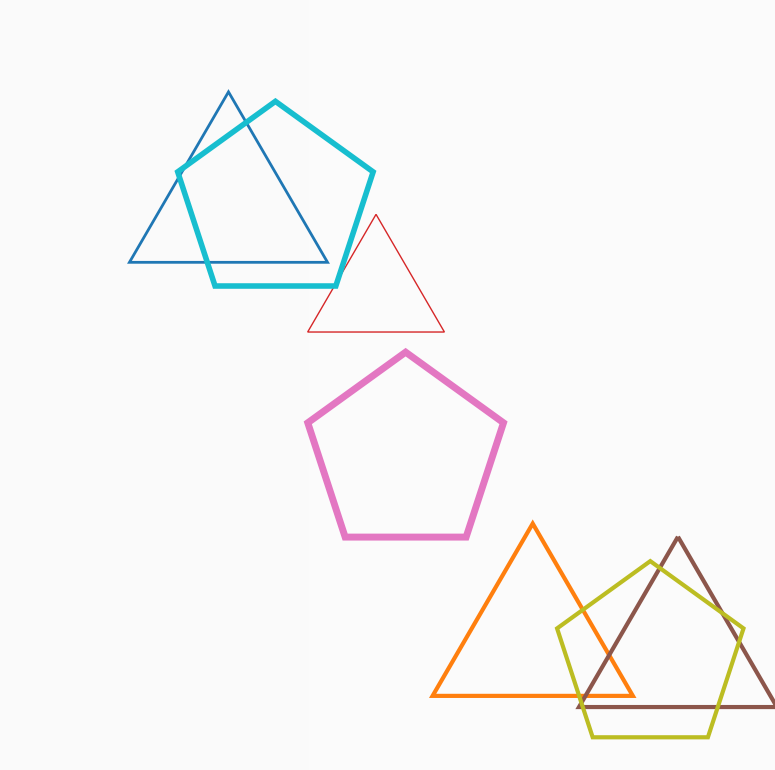[{"shape": "triangle", "thickness": 1, "radius": 0.74, "center": [0.295, 0.733]}, {"shape": "triangle", "thickness": 1.5, "radius": 0.75, "center": [0.687, 0.171]}, {"shape": "triangle", "thickness": 0.5, "radius": 0.51, "center": [0.485, 0.62]}, {"shape": "triangle", "thickness": 1.5, "radius": 0.74, "center": [0.875, 0.155]}, {"shape": "pentagon", "thickness": 2.5, "radius": 0.66, "center": [0.523, 0.41]}, {"shape": "pentagon", "thickness": 1.5, "radius": 0.63, "center": [0.839, 0.145]}, {"shape": "pentagon", "thickness": 2, "radius": 0.66, "center": [0.355, 0.736]}]